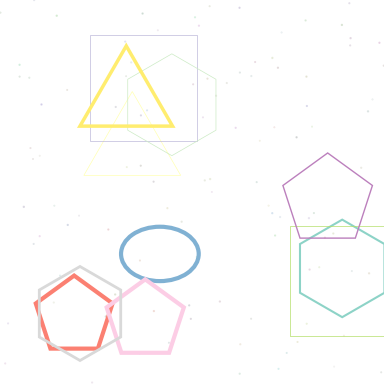[{"shape": "hexagon", "thickness": 1.5, "radius": 0.63, "center": [0.889, 0.303]}, {"shape": "triangle", "thickness": 0.5, "radius": 0.73, "center": [0.344, 0.617]}, {"shape": "square", "thickness": 0.5, "radius": 0.69, "center": [0.372, 0.771]}, {"shape": "pentagon", "thickness": 3, "radius": 0.52, "center": [0.193, 0.179]}, {"shape": "oval", "thickness": 3, "radius": 0.5, "center": [0.415, 0.34]}, {"shape": "square", "thickness": 0.5, "radius": 0.72, "center": [0.897, 0.27]}, {"shape": "pentagon", "thickness": 3, "radius": 0.53, "center": [0.377, 0.169]}, {"shape": "hexagon", "thickness": 2, "radius": 0.61, "center": [0.208, 0.186]}, {"shape": "pentagon", "thickness": 1, "radius": 0.61, "center": [0.851, 0.48]}, {"shape": "hexagon", "thickness": 0.5, "radius": 0.66, "center": [0.446, 0.728]}, {"shape": "triangle", "thickness": 2.5, "radius": 0.69, "center": [0.328, 0.742]}]